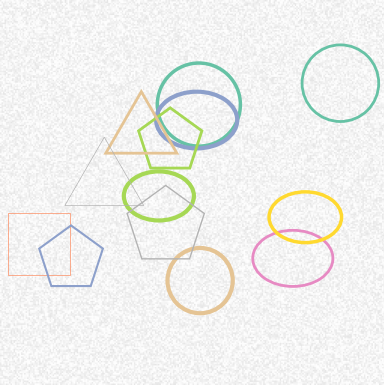[{"shape": "circle", "thickness": 2, "radius": 0.5, "center": [0.884, 0.784]}, {"shape": "circle", "thickness": 2.5, "radius": 0.54, "center": [0.517, 0.728]}, {"shape": "square", "thickness": 0.5, "radius": 0.4, "center": [0.102, 0.366]}, {"shape": "pentagon", "thickness": 1.5, "radius": 0.44, "center": [0.185, 0.327]}, {"shape": "oval", "thickness": 3, "radius": 0.53, "center": [0.511, 0.688]}, {"shape": "oval", "thickness": 2, "radius": 0.52, "center": [0.761, 0.329]}, {"shape": "pentagon", "thickness": 2, "radius": 0.43, "center": [0.442, 0.633]}, {"shape": "oval", "thickness": 3, "radius": 0.46, "center": [0.413, 0.491]}, {"shape": "oval", "thickness": 2.5, "radius": 0.47, "center": [0.793, 0.436]}, {"shape": "circle", "thickness": 3, "radius": 0.42, "center": [0.52, 0.271]}, {"shape": "triangle", "thickness": 2, "radius": 0.53, "center": [0.367, 0.655]}, {"shape": "triangle", "thickness": 0.5, "radius": 0.59, "center": [0.271, 0.525]}, {"shape": "pentagon", "thickness": 1, "radius": 0.53, "center": [0.43, 0.413]}]